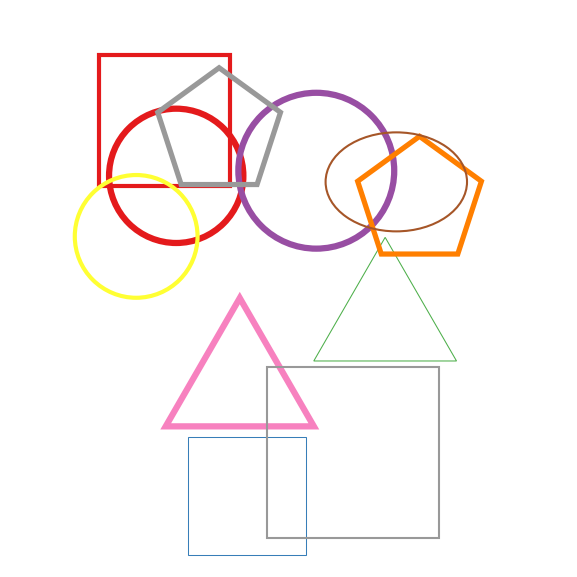[{"shape": "square", "thickness": 2, "radius": 0.57, "center": [0.285, 0.791]}, {"shape": "circle", "thickness": 3, "radius": 0.58, "center": [0.305, 0.695]}, {"shape": "square", "thickness": 0.5, "radius": 0.51, "center": [0.428, 0.14]}, {"shape": "triangle", "thickness": 0.5, "radius": 0.71, "center": [0.667, 0.445]}, {"shape": "circle", "thickness": 3, "radius": 0.67, "center": [0.548, 0.704]}, {"shape": "pentagon", "thickness": 2.5, "radius": 0.56, "center": [0.726, 0.65]}, {"shape": "circle", "thickness": 2, "radius": 0.53, "center": [0.236, 0.59]}, {"shape": "oval", "thickness": 1, "radius": 0.61, "center": [0.686, 0.684]}, {"shape": "triangle", "thickness": 3, "radius": 0.74, "center": [0.415, 0.335]}, {"shape": "pentagon", "thickness": 2.5, "radius": 0.56, "center": [0.379, 0.77]}, {"shape": "square", "thickness": 1, "radius": 0.74, "center": [0.611, 0.215]}]